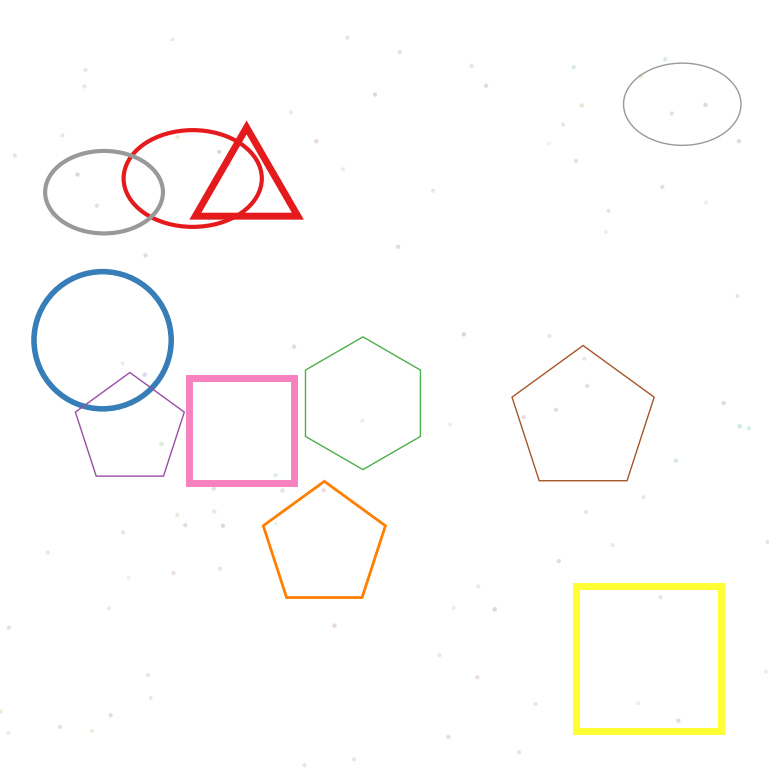[{"shape": "oval", "thickness": 1.5, "radius": 0.45, "center": [0.25, 0.768]}, {"shape": "triangle", "thickness": 2.5, "radius": 0.38, "center": [0.32, 0.758]}, {"shape": "circle", "thickness": 2, "radius": 0.45, "center": [0.133, 0.558]}, {"shape": "hexagon", "thickness": 0.5, "radius": 0.43, "center": [0.471, 0.476]}, {"shape": "pentagon", "thickness": 0.5, "radius": 0.37, "center": [0.169, 0.442]}, {"shape": "pentagon", "thickness": 1, "radius": 0.42, "center": [0.421, 0.291]}, {"shape": "square", "thickness": 2.5, "radius": 0.47, "center": [0.842, 0.145]}, {"shape": "pentagon", "thickness": 0.5, "radius": 0.49, "center": [0.757, 0.454]}, {"shape": "square", "thickness": 2.5, "radius": 0.34, "center": [0.313, 0.441]}, {"shape": "oval", "thickness": 0.5, "radius": 0.38, "center": [0.886, 0.865]}, {"shape": "oval", "thickness": 1.5, "radius": 0.38, "center": [0.135, 0.75]}]